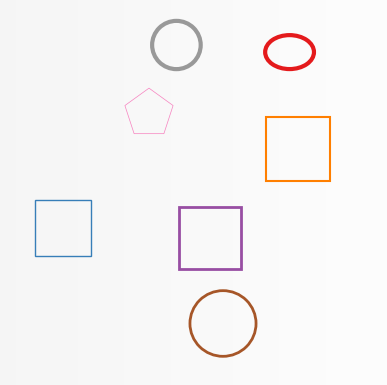[{"shape": "oval", "thickness": 3, "radius": 0.31, "center": [0.747, 0.865]}, {"shape": "square", "thickness": 1, "radius": 0.36, "center": [0.163, 0.408]}, {"shape": "square", "thickness": 2, "radius": 0.4, "center": [0.542, 0.382]}, {"shape": "square", "thickness": 1.5, "radius": 0.42, "center": [0.77, 0.613]}, {"shape": "circle", "thickness": 2, "radius": 0.43, "center": [0.575, 0.16]}, {"shape": "pentagon", "thickness": 0.5, "radius": 0.33, "center": [0.384, 0.706]}, {"shape": "circle", "thickness": 3, "radius": 0.31, "center": [0.455, 0.883]}]